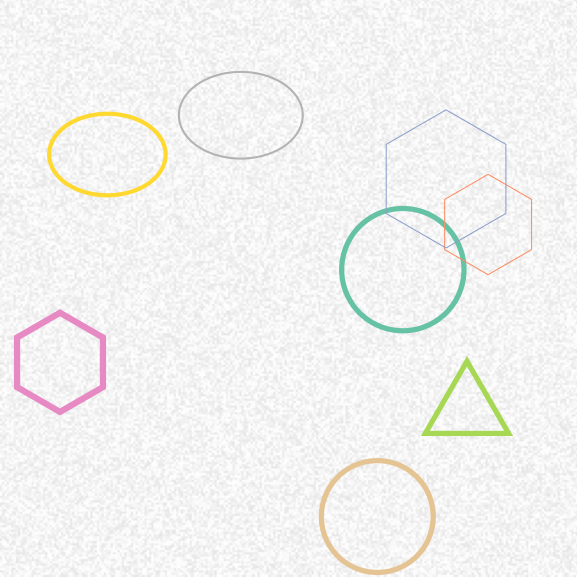[{"shape": "circle", "thickness": 2.5, "radius": 0.53, "center": [0.698, 0.532]}, {"shape": "hexagon", "thickness": 0.5, "radius": 0.43, "center": [0.845, 0.61]}, {"shape": "hexagon", "thickness": 0.5, "radius": 0.6, "center": [0.772, 0.689]}, {"shape": "hexagon", "thickness": 3, "radius": 0.43, "center": [0.104, 0.372]}, {"shape": "triangle", "thickness": 2.5, "radius": 0.42, "center": [0.809, 0.29]}, {"shape": "oval", "thickness": 2, "radius": 0.5, "center": [0.186, 0.732]}, {"shape": "circle", "thickness": 2.5, "radius": 0.48, "center": [0.653, 0.105]}, {"shape": "oval", "thickness": 1, "radius": 0.54, "center": [0.417, 0.8]}]